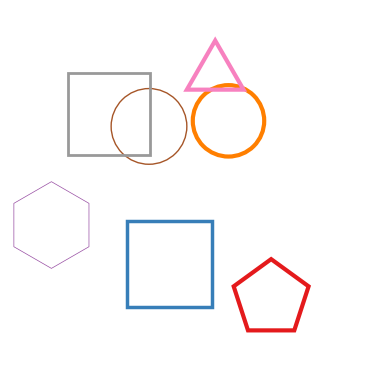[{"shape": "pentagon", "thickness": 3, "radius": 0.51, "center": [0.704, 0.225]}, {"shape": "square", "thickness": 2.5, "radius": 0.56, "center": [0.44, 0.315]}, {"shape": "hexagon", "thickness": 0.5, "radius": 0.56, "center": [0.134, 0.415]}, {"shape": "circle", "thickness": 3, "radius": 0.46, "center": [0.594, 0.686]}, {"shape": "circle", "thickness": 1, "radius": 0.49, "center": [0.387, 0.672]}, {"shape": "triangle", "thickness": 3, "radius": 0.43, "center": [0.559, 0.81]}, {"shape": "square", "thickness": 2, "radius": 0.53, "center": [0.282, 0.703]}]